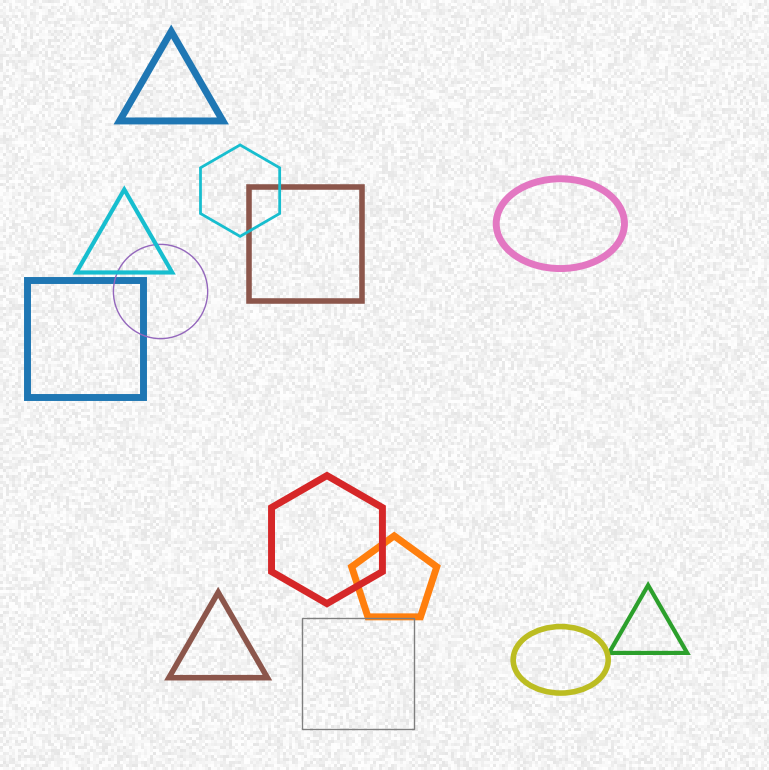[{"shape": "triangle", "thickness": 2.5, "radius": 0.39, "center": [0.222, 0.882]}, {"shape": "square", "thickness": 2.5, "radius": 0.38, "center": [0.11, 0.56]}, {"shape": "pentagon", "thickness": 2.5, "radius": 0.29, "center": [0.512, 0.246]}, {"shape": "triangle", "thickness": 1.5, "radius": 0.29, "center": [0.842, 0.181]}, {"shape": "hexagon", "thickness": 2.5, "radius": 0.42, "center": [0.425, 0.299]}, {"shape": "circle", "thickness": 0.5, "radius": 0.31, "center": [0.208, 0.621]}, {"shape": "triangle", "thickness": 2, "radius": 0.37, "center": [0.283, 0.157]}, {"shape": "square", "thickness": 2, "radius": 0.37, "center": [0.397, 0.683]}, {"shape": "oval", "thickness": 2.5, "radius": 0.42, "center": [0.728, 0.71]}, {"shape": "square", "thickness": 0.5, "radius": 0.36, "center": [0.465, 0.125]}, {"shape": "oval", "thickness": 2, "radius": 0.31, "center": [0.728, 0.143]}, {"shape": "triangle", "thickness": 1.5, "radius": 0.36, "center": [0.161, 0.682]}, {"shape": "hexagon", "thickness": 1, "radius": 0.3, "center": [0.312, 0.752]}]